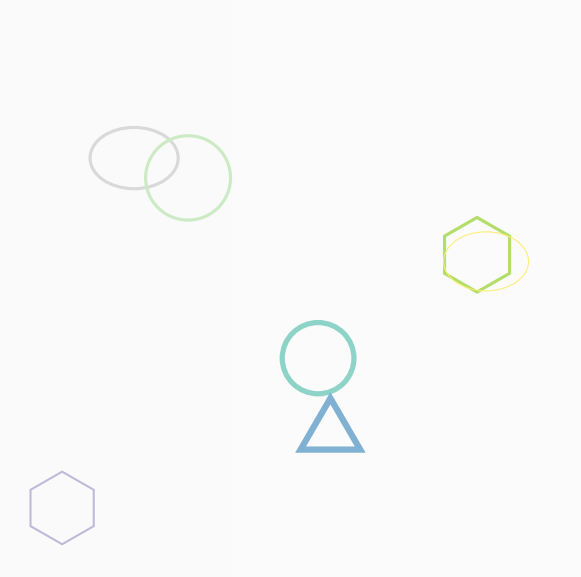[{"shape": "circle", "thickness": 2.5, "radius": 0.31, "center": [0.547, 0.379]}, {"shape": "hexagon", "thickness": 1, "radius": 0.31, "center": [0.107, 0.12]}, {"shape": "triangle", "thickness": 3, "radius": 0.3, "center": [0.568, 0.25]}, {"shape": "hexagon", "thickness": 1.5, "radius": 0.32, "center": [0.821, 0.558]}, {"shape": "oval", "thickness": 1.5, "radius": 0.38, "center": [0.231, 0.725]}, {"shape": "circle", "thickness": 1.5, "radius": 0.37, "center": [0.324, 0.691]}, {"shape": "oval", "thickness": 0.5, "radius": 0.37, "center": [0.836, 0.547]}]